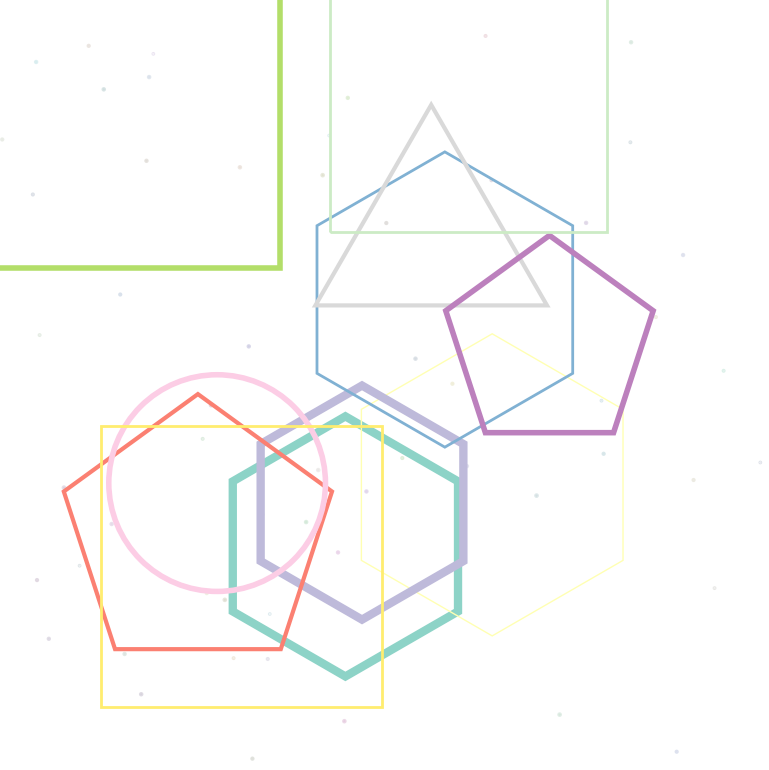[{"shape": "hexagon", "thickness": 3, "radius": 0.84, "center": [0.449, 0.29]}, {"shape": "hexagon", "thickness": 0.5, "radius": 0.98, "center": [0.639, 0.37]}, {"shape": "hexagon", "thickness": 3, "radius": 0.76, "center": [0.47, 0.347]}, {"shape": "pentagon", "thickness": 1.5, "radius": 0.92, "center": [0.257, 0.305]}, {"shape": "hexagon", "thickness": 1, "radius": 0.96, "center": [0.578, 0.611]}, {"shape": "square", "thickness": 2, "radius": 0.97, "center": [0.169, 0.846]}, {"shape": "circle", "thickness": 2, "radius": 0.7, "center": [0.282, 0.373]}, {"shape": "triangle", "thickness": 1.5, "radius": 0.87, "center": [0.56, 0.69]}, {"shape": "pentagon", "thickness": 2, "radius": 0.71, "center": [0.714, 0.553]}, {"shape": "square", "thickness": 1, "radius": 0.9, "center": [0.608, 0.879]}, {"shape": "square", "thickness": 1, "radius": 0.91, "center": [0.314, 0.264]}]